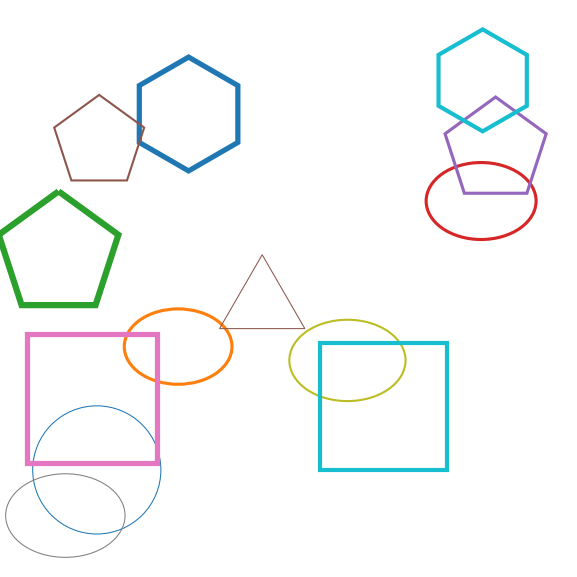[{"shape": "hexagon", "thickness": 2.5, "radius": 0.49, "center": [0.327, 0.802]}, {"shape": "circle", "thickness": 0.5, "radius": 0.55, "center": [0.168, 0.185]}, {"shape": "oval", "thickness": 1.5, "radius": 0.47, "center": [0.308, 0.399]}, {"shape": "pentagon", "thickness": 3, "radius": 0.54, "center": [0.101, 0.559]}, {"shape": "oval", "thickness": 1.5, "radius": 0.48, "center": [0.833, 0.651]}, {"shape": "pentagon", "thickness": 1.5, "radius": 0.46, "center": [0.858, 0.739]}, {"shape": "triangle", "thickness": 0.5, "radius": 0.43, "center": [0.454, 0.473]}, {"shape": "pentagon", "thickness": 1, "radius": 0.41, "center": [0.172, 0.753]}, {"shape": "square", "thickness": 2.5, "radius": 0.56, "center": [0.16, 0.309]}, {"shape": "oval", "thickness": 0.5, "radius": 0.52, "center": [0.113, 0.106]}, {"shape": "oval", "thickness": 1, "radius": 0.5, "center": [0.602, 0.375]}, {"shape": "hexagon", "thickness": 2, "radius": 0.44, "center": [0.836, 0.86]}, {"shape": "square", "thickness": 2, "radius": 0.55, "center": [0.664, 0.295]}]